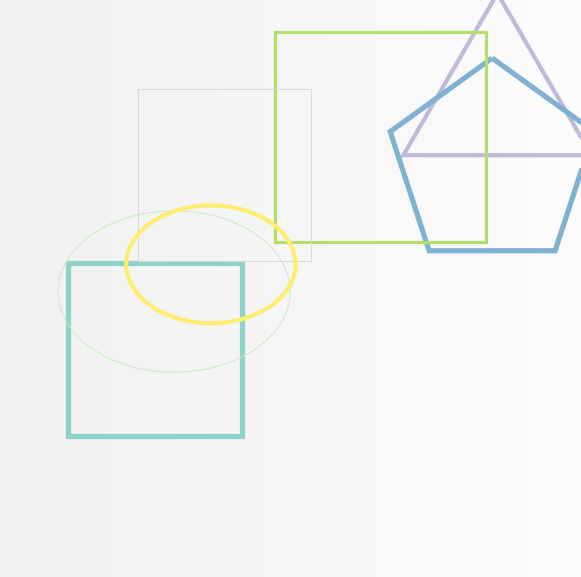[{"shape": "square", "thickness": 2.5, "radius": 0.75, "center": [0.266, 0.394]}, {"shape": "triangle", "thickness": 2, "radius": 0.93, "center": [0.856, 0.824]}, {"shape": "pentagon", "thickness": 2.5, "radius": 0.92, "center": [0.847, 0.714]}, {"shape": "square", "thickness": 1.5, "radius": 0.91, "center": [0.654, 0.762]}, {"shape": "square", "thickness": 0.5, "radius": 0.74, "center": [0.386, 0.697]}, {"shape": "oval", "thickness": 0.5, "radius": 1.0, "center": [0.299, 0.494]}, {"shape": "oval", "thickness": 2, "radius": 0.73, "center": [0.363, 0.541]}]